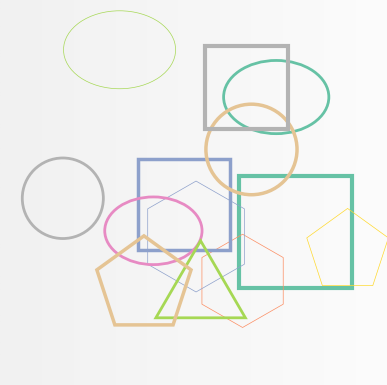[{"shape": "square", "thickness": 3, "radius": 0.73, "center": [0.762, 0.398]}, {"shape": "oval", "thickness": 2, "radius": 0.68, "center": [0.713, 0.748]}, {"shape": "hexagon", "thickness": 0.5, "radius": 0.61, "center": [0.626, 0.27]}, {"shape": "square", "thickness": 2.5, "radius": 0.6, "center": [0.474, 0.469]}, {"shape": "hexagon", "thickness": 0.5, "radius": 0.72, "center": [0.506, 0.386]}, {"shape": "oval", "thickness": 2, "radius": 0.63, "center": [0.396, 0.401]}, {"shape": "triangle", "thickness": 2, "radius": 0.67, "center": [0.518, 0.241]}, {"shape": "oval", "thickness": 0.5, "radius": 0.72, "center": [0.309, 0.871]}, {"shape": "pentagon", "thickness": 0.5, "radius": 0.55, "center": [0.897, 0.348]}, {"shape": "pentagon", "thickness": 2.5, "radius": 0.64, "center": [0.372, 0.26]}, {"shape": "circle", "thickness": 2.5, "radius": 0.59, "center": [0.649, 0.612]}, {"shape": "circle", "thickness": 2, "radius": 0.52, "center": [0.162, 0.485]}, {"shape": "square", "thickness": 3, "radius": 0.54, "center": [0.637, 0.773]}]